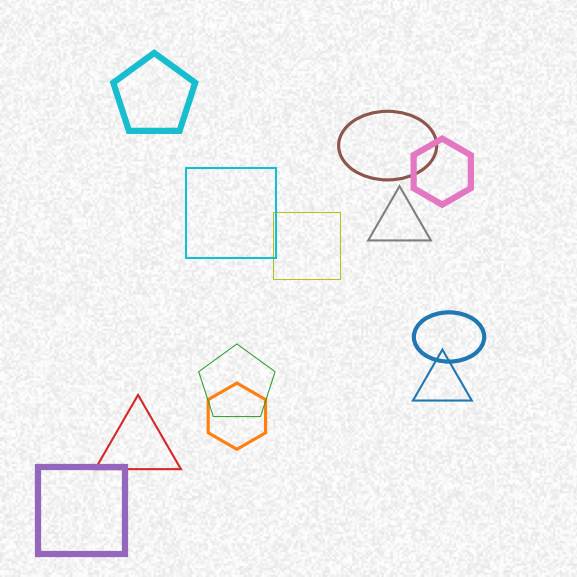[{"shape": "oval", "thickness": 2, "radius": 0.3, "center": [0.778, 0.416]}, {"shape": "triangle", "thickness": 1, "radius": 0.29, "center": [0.766, 0.335]}, {"shape": "hexagon", "thickness": 1.5, "radius": 0.29, "center": [0.41, 0.278]}, {"shape": "pentagon", "thickness": 0.5, "radius": 0.35, "center": [0.41, 0.334]}, {"shape": "triangle", "thickness": 1, "radius": 0.43, "center": [0.239, 0.23]}, {"shape": "square", "thickness": 3, "radius": 0.38, "center": [0.141, 0.115]}, {"shape": "oval", "thickness": 1.5, "radius": 0.42, "center": [0.671, 0.747]}, {"shape": "hexagon", "thickness": 3, "radius": 0.29, "center": [0.766, 0.702]}, {"shape": "triangle", "thickness": 1, "radius": 0.31, "center": [0.692, 0.614]}, {"shape": "square", "thickness": 0.5, "radius": 0.29, "center": [0.531, 0.574]}, {"shape": "pentagon", "thickness": 3, "radius": 0.37, "center": [0.267, 0.833]}, {"shape": "square", "thickness": 1, "radius": 0.39, "center": [0.4, 0.631]}]